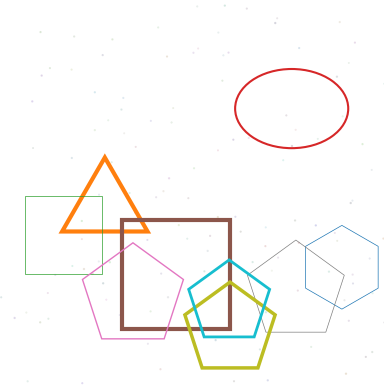[{"shape": "hexagon", "thickness": 0.5, "radius": 0.54, "center": [0.888, 0.306]}, {"shape": "triangle", "thickness": 3, "radius": 0.64, "center": [0.272, 0.463]}, {"shape": "square", "thickness": 0.5, "radius": 0.5, "center": [0.165, 0.39]}, {"shape": "oval", "thickness": 1.5, "radius": 0.73, "center": [0.758, 0.718]}, {"shape": "square", "thickness": 3, "radius": 0.7, "center": [0.457, 0.287]}, {"shape": "pentagon", "thickness": 1, "radius": 0.69, "center": [0.345, 0.231]}, {"shape": "pentagon", "thickness": 0.5, "radius": 0.66, "center": [0.768, 0.244]}, {"shape": "pentagon", "thickness": 2.5, "radius": 0.62, "center": [0.597, 0.144]}, {"shape": "pentagon", "thickness": 2, "radius": 0.55, "center": [0.595, 0.214]}]